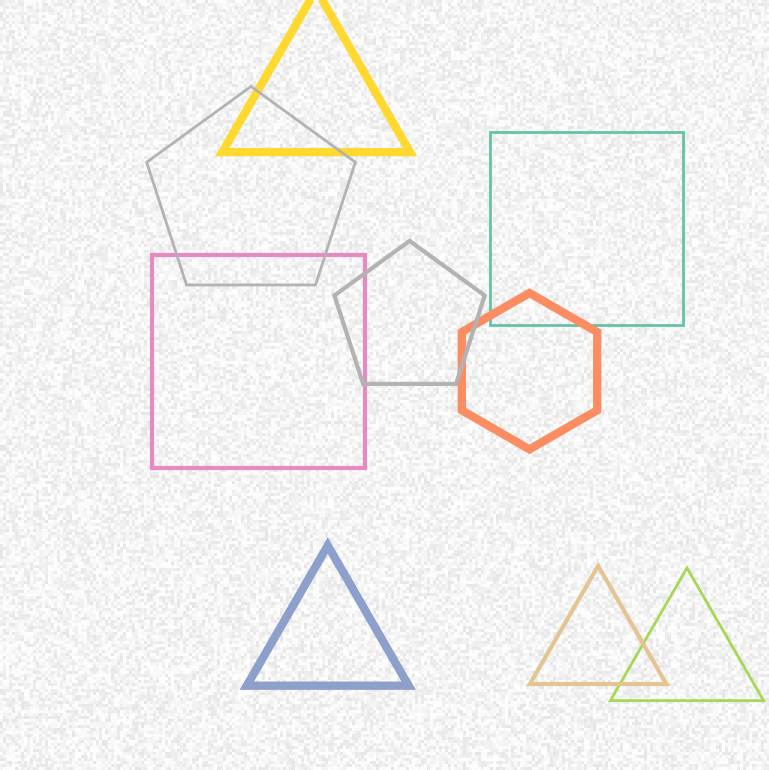[{"shape": "square", "thickness": 1, "radius": 0.63, "center": [0.761, 0.703]}, {"shape": "hexagon", "thickness": 3, "radius": 0.51, "center": [0.688, 0.518]}, {"shape": "triangle", "thickness": 3, "radius": 0.61, "center": [0.426, 0.17]}, {"shape": "square", "thickness": 1.5, "radius": 0.69, "center": [0.336, 0.531]}, {"shape": "triangle", "thickness": 1, "radius": 0.57, "center": [0.892, 0.148]}, {"shape": "triangle", "thickness": 3, "radius": 0.7, "center": [0.411, 0.873]}, {"shape": "triangle", "thickness": 1.5, "radius": 0.51, "center": [0.777, 0.163]}, {"shape": "pentagon", "thickness": 1, "radius": 0.71, "center": [0.326, 0.745]}, {"shape": "pentagon", "thickness": 1.5, "radius": 0.51, "center": [0.532, 0.585]}]